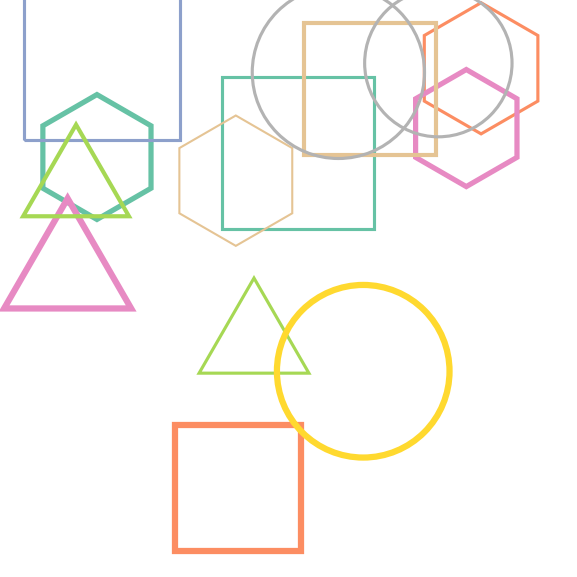[{"shape": "hexagon", "thickness": 2.5, "radius": 0.54, "center": [0.168, 0.727]}, {"shape": "square", "thickness": 1.5, "radius": 0.66, "center": [0.516, 0.735]}, {"shape": "hexagon", "thickness": 1.5, "radius": 0.57, "center": [0.833, 0.881]}, {"shape": "square", "thickness": 3, "radius": 0.55, "center": [0.412, 0.154]}, {"shape": "square", "thickness": 1.5, "radius": 0.67, "center": [0.177, 0.892]}, {"shape": "hexagon", "thickness": 2.5, "radius": 0.51, "center": [0.807, 0.777]}, {"shape": "triangle", "thickness": 3, "radius": 0.64, "center": [0.117, 0.529]}, {"shape": "triangle", "thickness": 2, "radius": 0.53, "center": [0.132, 0.678]}, {"shape": "triangle", "thickness": 1.5, "radius": 0.55, "center": [0.44, 0.408]}, {"shape": "circle", "thickness": 3, "radius": 0.75, "center": [0.629, 0.356]}, {"shape": "square", "thickness": 2, "radius": 0.57, "center": [0.641, 0.845]}, {"shape": "hexagon", "thickness": 1, "radius": 0.56, "center": [0.408, 0.686]}, {"shape": "circle", "thickness": 1.5, "radius": 0.64, "center": [0.759, 0.89]}, {"shape": "circle", "thickness": 1.5, "radius": 0.75, "center": [0.586, 0.874]}]